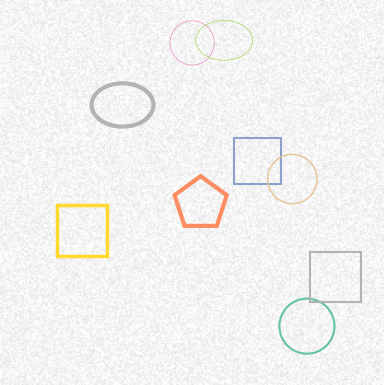[{"shape": "circle", "thickness": 1.5, "radius": 0.36, "center": [0.797, 0.153]}, {"shape": "pentagon", "thickness": 3, "radius": 0.36, "center": [0.521, 0.471]}, {"shape": "square", "thickness": 1.5, "radius": 0.3, "center": [0.669, 0.582]}, {"shape": "circle", "thickness": 0.5, "radius": 0.29, "center": [0.499, 0.889]}, {"shape": "oval", "thickness": 0.5, "radius": 0.37, "center": [0.582, 0.895]}, {"shape": "square", "thickness": 2.5, "radius": 0.33, "center": [0.214, 0.401]}, {"shape": "circle", "thickness": 1, "radius": 0.32, "center": [0.759, 0.535]}, {"shape": "square", "thickness": 1.5, "radius": 0.33, "center": [0.872, 0.28]}, {"shape": "oval", "thickness": 3, "radius": 0.4, "center": [0.318, 0.727]}]